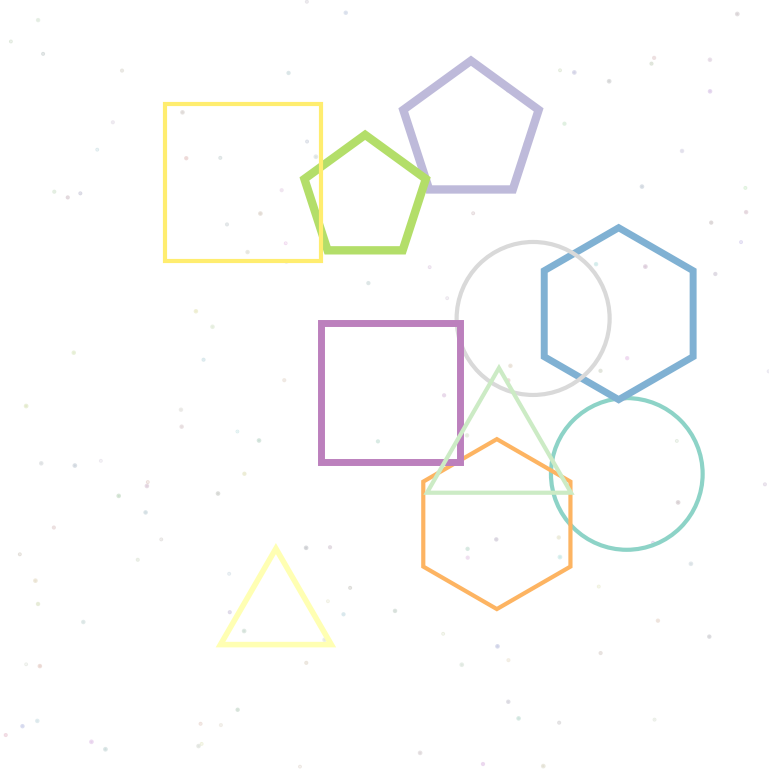[{"shape": "circle", "thickness": 1.5, "radius": 0.49, "center": [0.814, 0.384]}, {"shape": "triangle", "thickness": 2, "radius": 0.42, "center": [0.358, 0.204]}, {"shape": "pentagon", "thickness": 3, "radius": 0.46, "center": [0.612, 0.829]}, {"shape": "hexagon", "thickness": 2.5, "radius": 0.56, "center": [0.803, 0.593]}, {"shape": "hexagon", "thickness": 1.5, "radius": 0.55, "center": [0.645, 0.319]}, {"shape": "pentagon", "thickness": 3, "radius": 0.41, "center": [0.474, 0.742]}, {"shape": "circle", "thickness": 1.5, "radius": 0.5, "center": [0.692, 0.586]}, {"shape": "square", "thickness": 2.5, "radius": 0.45, "center": [0.507, 0.491]}, {"shape": "triangle", "thickness": 1.5, "radius": 0.54, "center": [0.648, 0.414]}, {"shape": "square", "thickness": 1.5, "radius": 0.51, "center": [0.316, 0.763]}]